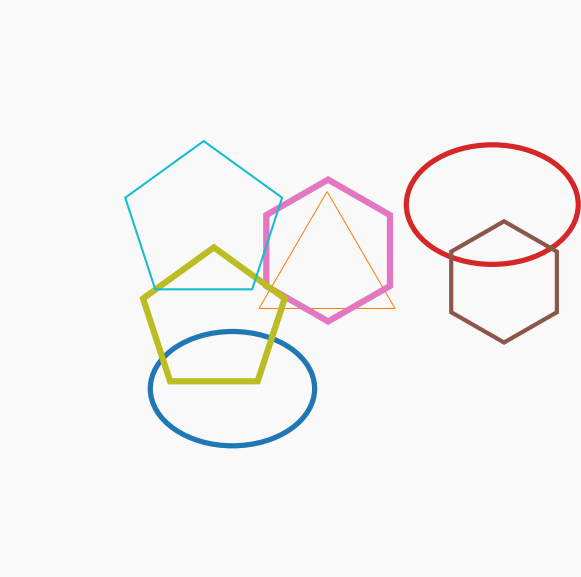[{"shape": "oval", "thickness": 2.5, "radius": 0.71, "center": [0.4, 0.326]}, {"shape": "triangle", "thickness": 0.5, "radius": 0.68, "center": [0.563, 0.532]}, {"shape": "oval", "thickness": 2.5, "radius": 0.74, "center": [0.847, 0.645]}, {"shape": "hexagon", "thickness": 2, "radius": 0.52, "center": [0.867, 0.511]}, {"shape": "hexagon", "thickness": 3, "radius": 0.61, "center": [0.565, 0.565]}, {"shape": "pentagon", "thickness": 3, "radius": 0.64, "center": [0.368, 0.443]}, {"shape": "pentagon", "thickness": 1, "radius": 0.71, "center": [0.35, 0.613]}]